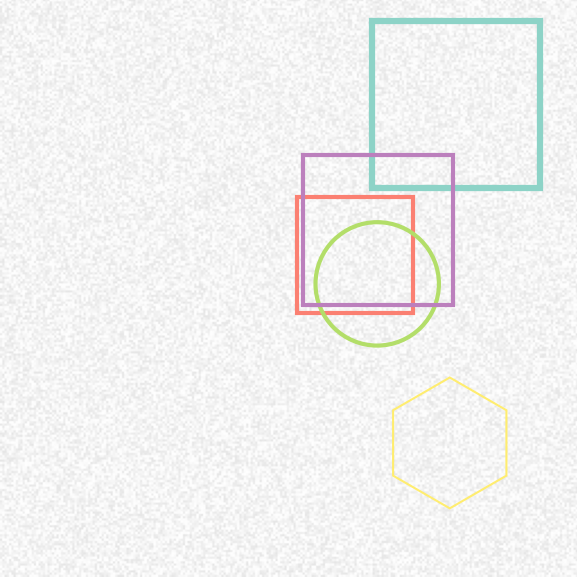[{"shape": "square", "thickness": 3, "radius": 0.73, "center": [0.79, 0.818]}, {"shape": "square", "thickness": 2, "radius": 0.5, "center": [0.616, 0.557]}, {"shape": "circle", "thickness": 2, "radius": 0.53, "center": [0.653, 0.508]}, {"shape": "square", "thickness": 2, "radius": 0.65, "center": [0.654, 0.601]}, {"shape": "hexagon", "thickness": 1, "radius": 0.57, "center": [0.779, 0.232]}]